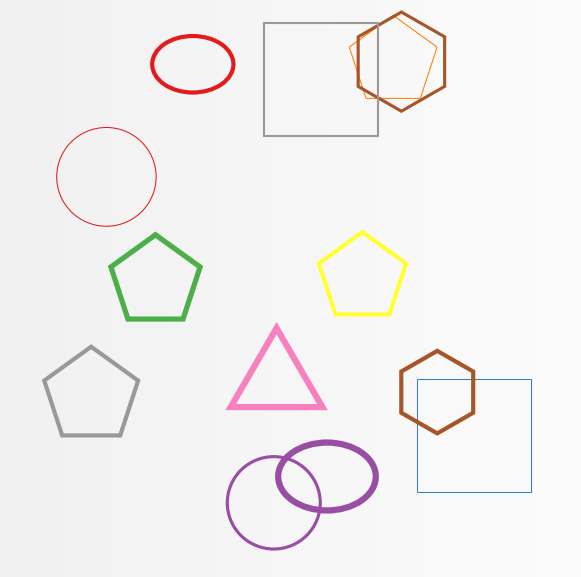[{"shape": "oval", "thickness": 2, "radius": 0.35, "center": [0.332, 0.888]}, {"shape": "circle", "thickness": 0.5, "radius": 0.43, "center": [0.183, 0.693]}, {"shape": "square", "thickness": 0.5, "radius": 0.49, "center": [0.815, 0.244]}, {"shape": "pentagon", "thickness": 2.5, "radius": 0.4, "center": [0.268, 0.512]}, {"shape": "oval", "thickness": 3, "radius": 0.42, "center": [0.563, 0.174]}, {"shape": "circle", "thickness": 1.5, "radius": 0.4, "center": [0.471, 0.128]}, {"shape": "pentagon", "thickness": 0.5, "radius": 0.4, "center": [0.676, 0.893]}, {"shape": "pentagon", "thickness": 2, "radius": 0.39, "center": [0.624, 0.519]}, {"shape": "hexagon", "thickness": 1.5, "radius": 0.43, "center": [0.691, 0.892]}, {"shape": "hexagon", "thickness": 2, "radius": 0.36, "center": [0.752, 0.32]}, {"shape": "triangle", "thickness": 3, "radius": 0.46, "center": [0.476, 0.34]}, {"shape": "square", "thickness": 1, "radius": 0.49, "center": [0.552, 0.861]}, {"shape": "pentagon", "thickness": 2, "radius": 0.42, "center": [0.157, 0.314]}]